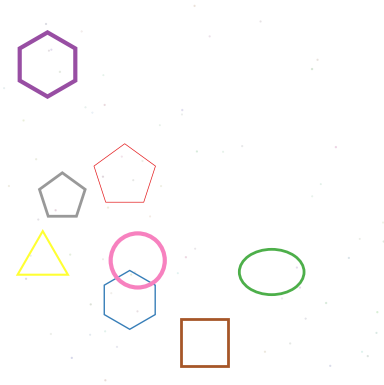[{"shape": "pentagon", "thickness": 0.5, "radius": 0.42, "center": [0.324, 0.543]}, {"shape": "hexagon", "thickness": 1, "radius": 0.38, "center": [0.337, 0.221]}, {"shape": "oval", "thickness": 2, "radius": 0.42, "center": [0.706, 0.294]}, {"shape": "hexagon", "thickness": 3, "radius": 0.42, "center": [0.123, 0.832]}, {"shape": "triangle", "thickness": 1.5, "radius": 0.38, "center": [0.111, 0.324]}, {"shape": "square", "thickness": 2, "radius": 0.3, "center": [0.532, 0.109]}, {"shape": "circle", "thickness": 3, "radius": 0.35, "center": [0.358, 0.324]}, {"shape": "pentagon", "thickness": 2, "radius": 0.31, "center": [0.162, 0.489]}]